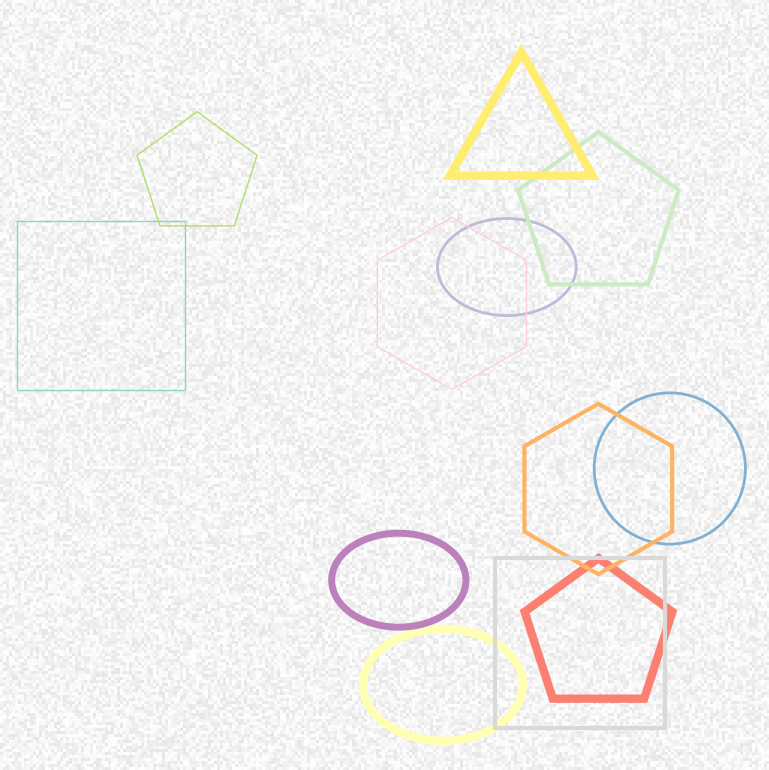[{"shape": "square", "thickness": 0.5, "radius": 0.55, "center": [0.131, 0.603]}, {"shape": "oval", "thickness": 3, "radius": 0.52, "center": [0.575, 0.111]}, {"shape": "oval", "thickness": 1, "radius": 0.45, "center": [0.658, 0.653]}, {"shape": "pentagon", "thickness": 3, "radius": 0.5, "center": [0.777, 0.174]}, {"shape": "circle", "thickness": 1, "radius": 0.49, "center": [0.87, 0.392]}, {"shape": "hexagon", "thickness": 1.5, "radius": 0.55, "center": [0.777, 0.365]}, {"shape": "pentagon", "thickness": 0.5, "radius": 0.41, "center": [0.256, 0.773]}, {"shape": "hexagon", "thickness": 0.5, "radius": 0.56, "center": [0.587, 0.606]}, {"shape": "square", "thickness": 1.5, "radius": 0.55, "center": [0.753, 0.165]}, {"shape": "oval", "thickness": 2.5, "radius": 0.44, "center": [0.518, 0.247]}, {"shape": "pentagon", "thickness": 1.5, "radius": 0.55, "center": [0.777, 0.719]}, {"shape": "triangle", "thickness": 3, "radius": 0.54, "center": [0.677, 0.825]}]